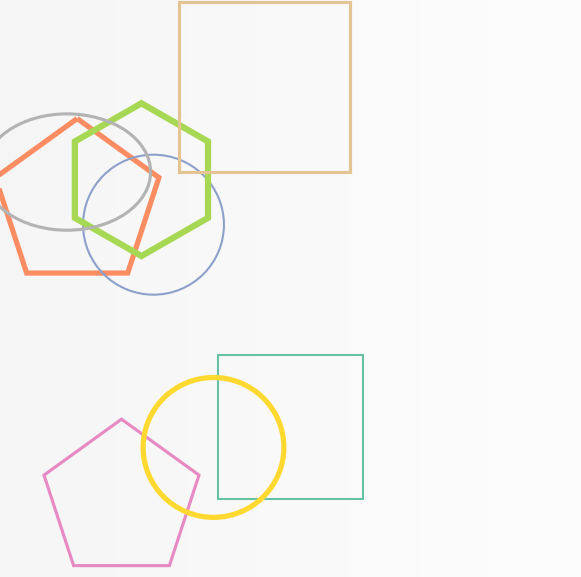[{"shape": "square", "thickness": 1, "radius": 0.62, "center": [0.5, 0.259]}, {"shape": "pentagon", "thickness": 2.5, "radius": 0.74, "center": [0.133, 0.646]}, {"shape": "circle", "thickness": 1, "radius": 0.61, "center": [0.264, 0.61]}, {"shape": "pentagon", "thickness": 1.5, "radius": 0.7, "center": [0.209, 0.133]}, {"shape": "hexagon", "thickness": 3, "radius": 0.66, "center": [0.243, 0.688]}, {"shape": "circle", "thickness": 2.5, "radius": 0.61, "center": [0.367, 0.224]}, {"shape": "square", "thickness": 1.5, "radius": 0.73, "center": [0.455, 0.849]}, {"shape": "oval", "thickness": 1.5, "radius": 0.72, "center": [0.115, 0.701]}]